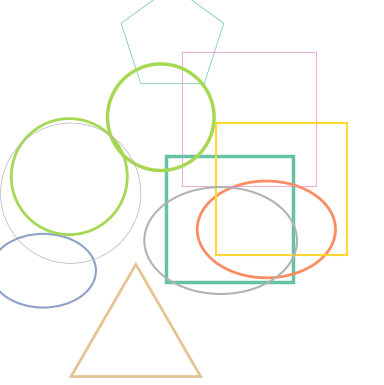[{"shape": "square", "thickness": 2.5, "radius": 0.82, "center": [0.597, 0.431]}, {"shape": "pentagon", "thickness": 0.5, "radius": 0.7, "center": [0.448, 0.896]}, {"shape": "oval", "thickness": 2, "radius": 0.9, "center": [0.692, 0.404]}, {"shape": "oval", "thickness": 1.5, "radius": 0.68, "center": [0.112, 0.297]}, {"shape": "square", "thickness": 0.5, "radius": 0.87, "center": [0.647, 0.69]}, {"shape": "circle", "thickness": 2.5, "radius": 0.69, "center": [0.418, 0.696]}, {"shape": "circle", "thickness": 2, "radius": 0.75, "center": [0.18, 0.541]}, {"shape": "square", "thickness": 1.5, "radius": 0.85, "center": [0.731, 0.509]}, {"shape": "triangle", "thickness": 2, "radius": 0.97, "center": [0.353, 0.119]}, {"shape": "oval", "thickness": 1.5, "radius": 0.99, "center": [0.573, 0.375]}, {"shape": "circle", "thickness": 0.5, "radius": 0.91, "center": [0.184, 0.498]}]